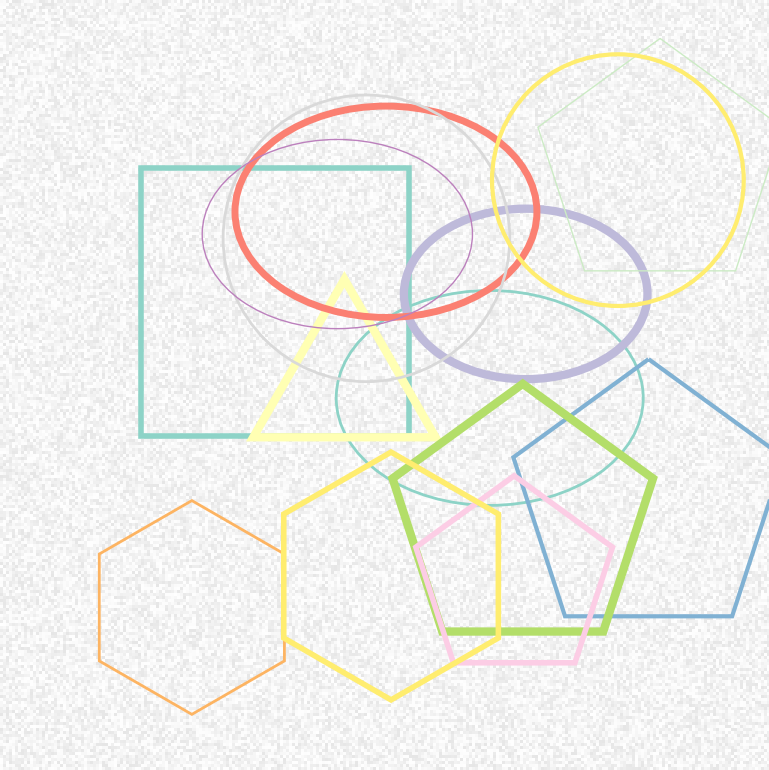[{"shape": "oval", "thickness": 1, "radius": 1.0, "center": [0.636, 0.483]}, {"shape": "square", "thickness": 2, "radius": 0.87, "center": [0.357, 0.608]}, {"shape": "triangle", "thickness": 3, "radius": 0.68, "center": [0.447, 0.5]}, {"shape": "oval", "thickness": 3, "radius": 0.79, "center": [0.683, 0.618]}, {"shape": "oval", "thickness": 2.5, "radius": 0.98, "center": [0.501, 0.725]}, {"shape": "pentagon", "thickness": 1.5, "radius": 0.92, "center": [0.842, 0.349]}, {"shape": "hexagon", "thickness": 1, "radius": 0.69, "center": [0.249, 0.211]}, {"shape": "pentagon", "thickness": 3, "radius": 0.89, "center": [0.679, 0.324]}, {"shape": "pentagon", "thickness": 2, "radius": 0.67, "center": [0.668, 0.248]}, {"shape": "circle", "thickness": 1, "radius": 0.93, "center": [0.476, 0.69]}, {"shape": "oval", "thickness": 0.5, "radius": 0.88, "center": [0.438, 0.696]}, {"shape": "pentagon", "thickness": 0.5, "radius": 0.83, "center": [0.857, 0.783]}, {"shape": "hexagon", "thickness": 2, "radius": 0.8, "center": [0.508, 0.252]}, {"shape": "circle", "thickness": 1.5, "radius": 0.82, "center": [0.802, 0.766]}]